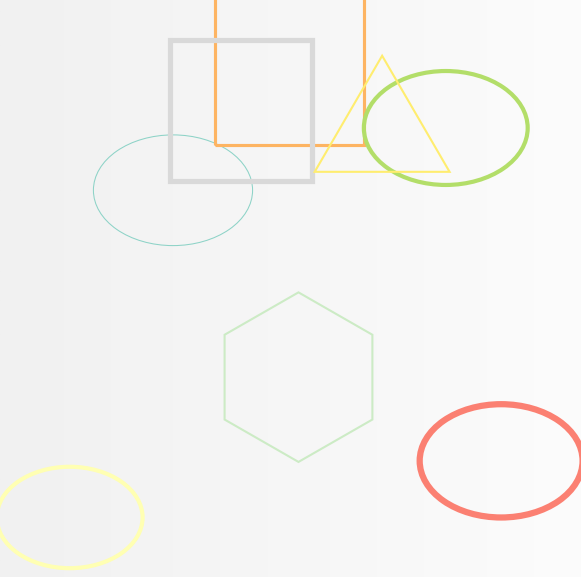[{"shape": "oval", "thickness": 0.5, "radius": 0.68, "center": [0.298, 0.67]}, {"shape": "oval", "thickness": 2, "radius": 0.63, "center": [0.12, 0.103]}, {"shape": "oval", "thickness": 3, "radius": 0.7, "center": [0.862, 0.201]}, {"shape": "square", "thickness": 1.5, "radius": 0.64, "center": [0.497, 0.876]}, {"shape": "oval", "thickness": 2, "radius": 0.7, "center": [0.767, 0.778]}, {"shape": "square", "thickness": 2.5, "radius": 0.61, "center": [0.414, 0.808]}, {"shape": "hexagon", "thickness": 1, "radius": 0.73, "center": [0.514, 0.346]}, {"shape": "triangle", "thickness": 1, "radius": 0.67, "center": [0.657, 0.769]}]